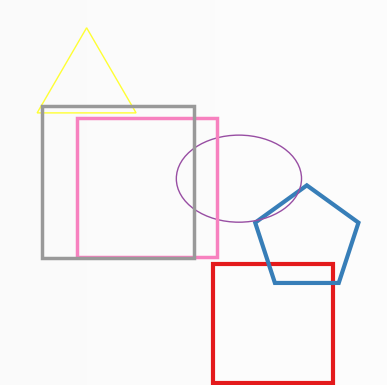[{"shape": "square", "thickness": 3, "radius": 0.77, "center": [0.705, 0.16]}, {"shape": "pentagon", "thickness": 3, "radius": 0.7, "center": [0.792, 0.378]}, {"shape": "oval", "thickness": 1, "radius": 0.81, "center": [0.617, 0.536]}, {"shape": "triangle", "thickness": 1, "radius": 0.74, "center": [0.224, 0.78]}, {"shape": "square", "thickness": 2.5, "radius": 0.9, "center": [0.38, 0.512]}, {"shape": "square", "thickness": 2.5, "radius": 0.99, "center": [0.304, 0.528]}]